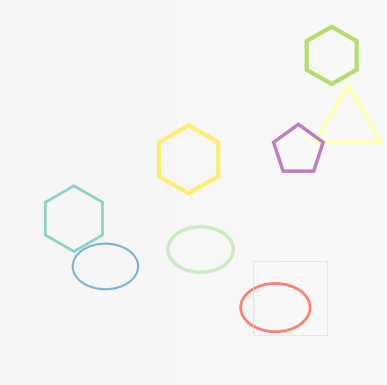[{"shape": "hexagon", "thickness": 2, "radius": 0.43, "center": [0.191, 0.432]}, {"shape": "triangle", "thickness": 3, "radius": 0.49, "center": [0.898, 0.681]}, {"shape": "oval", "thickness": 2, "radius": 0.45, "center": [0.711, 0.201]}, {"shape": "oval", "thickness": 1.5, "radius": 0.42, "center": [0.272, 0.308]}, {"shape": "hexagon", "thickness": 3, "radius": 0.37, "center": [0.856, 0.856]}, {"shape": "square", "thickness": 0.5, "radius": 0.48, "center": [0.748, 0.226]}, {"shape": "pentagon", "thickness": 2.5, "radius": 0.34, "center": [0.77, 0.61]}, {"shape": "oval", "thickness": 2.5, "radius": 0.42, "center": [0.518, 0.352]}, {"shape": "hexagon", "thickness": 3, "radius": 0.44, "center": [0.487, 0.586]}]